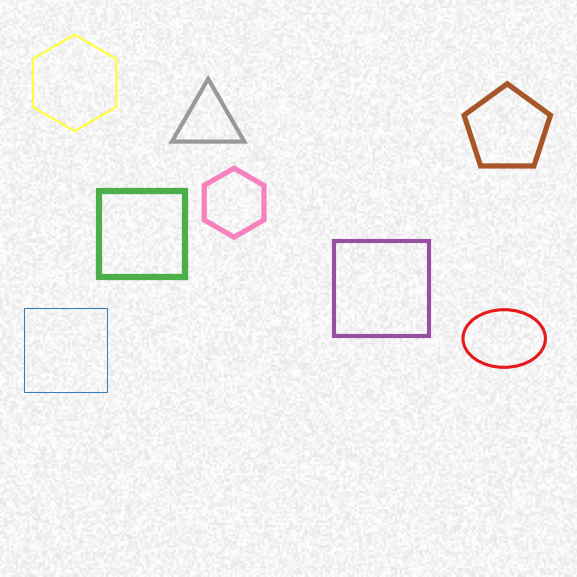[{"shape": "oval", "thickness": 1.5, "radius": 0.36, "center": [0.873, 0.413]}, {"shape": "square", "thickness": 0.5, "radius": 0.36, "center": [0.114, 0.393]}, {"shape": "square", "thickness": 3, "radius": 0.37, "center": [0.245, 0.594]}, {"shape": "square", "thickness": 2, "radius": 0.41, "center": [0.66, 0.499]}, {"shape": "hexagon", "thickness": 1, "radius": 0.42, "center": [0.129, 0.856]}, {"shape": "pentagon", "thickness": 2.5, "radius": 0.39, "center": [0.878, 0.775]}, {"shape": "hexagon", "thickness": 2.5, "radius": 0.3, "center": [0.405, 0.648]}, {"shape": "triangle", "thickness": 2, "radius": 0.36, "center": [0.36, 0.79]}]